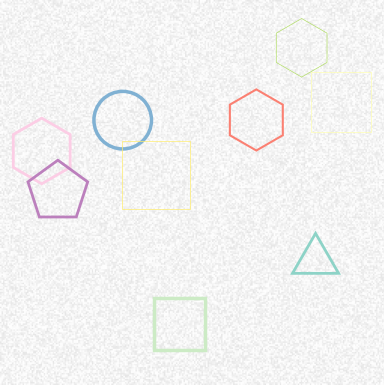[{"shape": "triangle", "thickness": 2, "radius": 0.35, "center": [0.82, 0.325]}, {"shape": "square", "thickness": 0.5, "radius": 0.39, "center": [0.886, 0.734]}, {"shape": "hexagon", "thickness": 1.5, "radius": 0.4, "center": [0.666, 0.688]}, {"shape": "circle", "thickness": 2.5, "radius": 0.37, "center": [0.319, 0.688]}, {"shape": "hexagon", "thickness": 0.5, "radius": 0.38, "center": [0.784, 0.876]}, {"shape": "hexagon", "thickness": 2, "radius": 0.43, "center": [0.108, 0.608]}, {"shape": "pentagon", "thickness": 2, "radius": 0.41, "center": [0.15, 0.502]}, {"shape": "square", "thickness": 2.5, "radius": 0.33, "center": [0.466, 0.158]}, {"shape": "square", "thickness": 0.5, "radius": 0.44, "center": [0.405, 0.546]}]